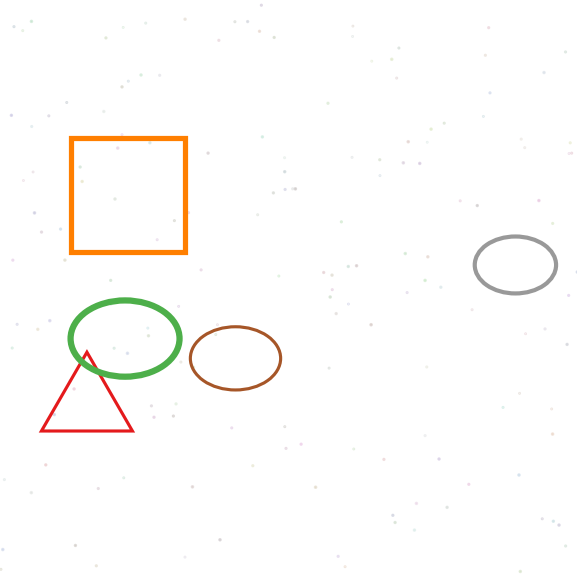[{"shape": "triangle", "thickness": 1.5, "radius": 0.45, "center": [0.151, 0.298]}, {"shape": "oval", "thickness": 3, "radius": 0.47, "center": [0.217, 0.413]}, {"shape": "square", "thickness": 2.5, "radius": 0.49, "center": [0.221, 0.661]}, {"shape": "oval", "thickness": 1.5, "radius": 0.39, "center": [0.408, 0.379]}, {"shape": "oval", "thickness": 2, "radius": 0.35, "center": [0.892, 0.54]}]